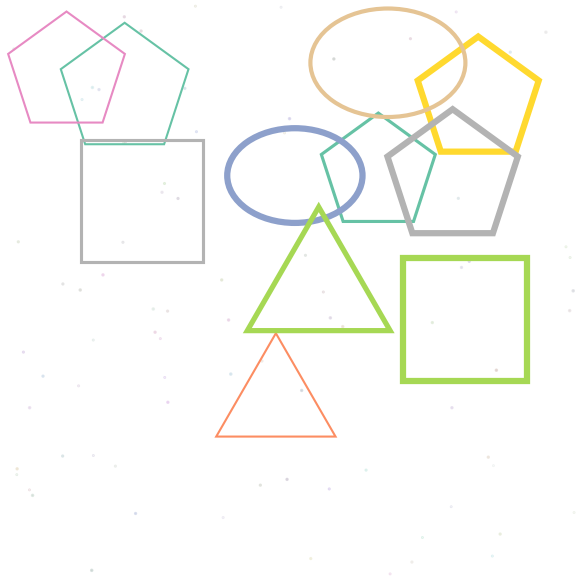[{"shape": "pentagon", "thickness": 1.5, "radius": 0.52, "center": [0.655, 0.7]}, {"shape": "pentagon", "thickness": 1, "radius": 0.58, "center": [0.216, 0.843]}, {"shape": "triangle", "thickness": 1, "radius": 0.6, "center": [0.478, 0.303]}, {"shape": "oval", "thickness": 3, "radius": 0.59, "center": [0.511, 0.695]}, {"shape": "pentagon", "thickness": 1, "radius": 0.53, "center": [0.115, 0.873]}, {"shape": "square", "thickness": 3, "radius": 0.54, "center": [0.804, 0.446]}, {"shape": "triangle", "thickness": 2.5, "radius": 0.71, "center": [0.552, 0.498]}, {"shape": "pentagon", "thickness": 3, "radius": 0.55, "center": [0.828, 0.826]}, {"shape": "oval", "thickness": 2, "radius": 0.67, "center": [0.672, 0.89]}, {"shape": "square", "thickness": 1.5, "radius": 0.53, "center": [0.247, 0.65]}, {"shape": "pentagon", "thickness": 3, "radius": 0.59, "center": [0.784, 0.691]}]